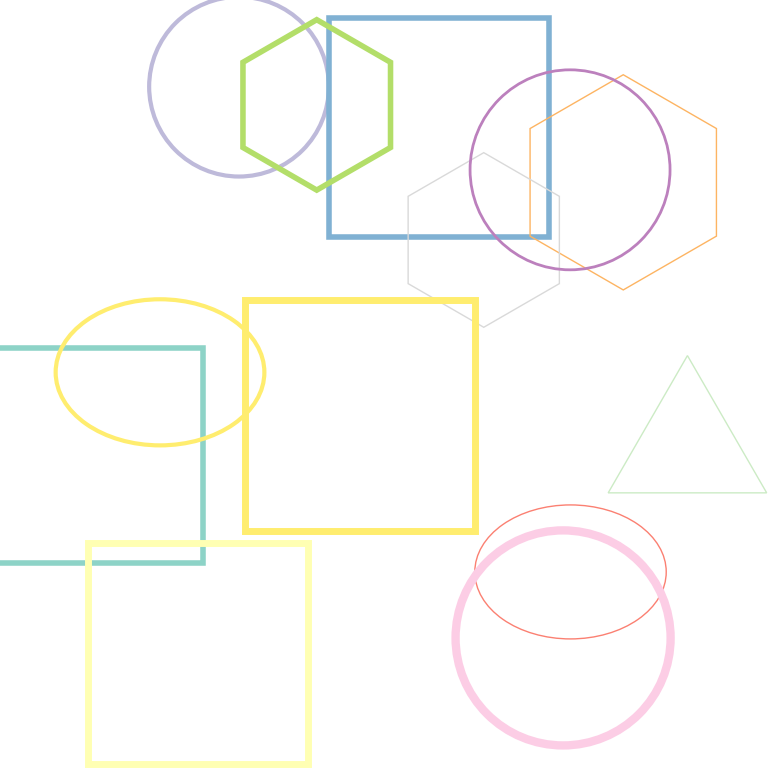[{"shape": "square", "thickness": 2, "radius": 0.7, "center": [0.124, 0.409]}, {"shape": "square", "thickness": 2.5, "radius": 0.71, "center": [0.257, 0.151]}, {"shape": "circle", "thickness": 1.5, "radius": 0.58, "center": [0.31, 0.887]}, {"shape": "oval", "thickness": 0.5, "radius": 0.62, "center": [0.741, 0.257]}, {"shape": "square", "thickness": 2, "radius": 0.71, "center": [0.57, 0.835]}, {"shape": "hexagon", "thickness": 0.5, "radius": 0.7, "center": [0.809, 0.763]}, {"shape": "hexagon", "thickness": 2, "radius": 0.55, "center": [0.411, 0.864]}, {"shape": "circle", "thickness": 3, "radius": 0.7, "center": [0.731, 0.172]}, {"shape": "hexagon", "thickness": 0.5, "radius": 0.57, "center": [0.628, 0.688]}, {"shape": "circle", "thickness": 1, "radius": 0.65, "center": [0.74, 0.779]}, {"shape": "triangle", "thickness": 0.5, "radius": 0.59, "center": [0.893, 0.419]}, {"shape": "oval", "thickness": 1.5, "radius": 0.68, "center": [0.208, 0.516]}, {"shape": "square", "thickness": 2.5, "radius": 0.75, "center": [0.468, 0.461]}]